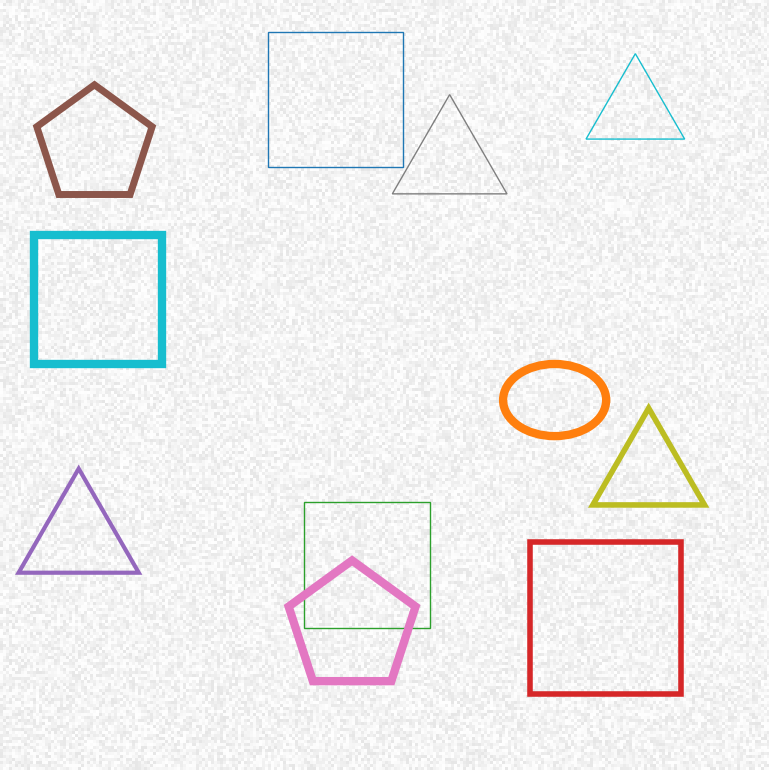[{"shape": "square", "thickness": 0.5, "radius": 0.44, "center": [0.436, 0.871]}, {"shape": "oval", "thickness": 3, "radius": 0.33, "center": [0.72, 0.48]}, {"shape": "square", "thickness": 0.5, "radius": 0.41, "center": [0.476, 0.266]}, {"shape": "square", "thickness": 2, "radius": 0.49, "center": [0.786, 0.197]}, {"shape": "triangle", "thickness": 1.5, "radius": 0.45, "center": [0.102, 0.301]}, {"shape": "pentagon", "thickness": 2.5, "radius": 0.39, "center": [0.123, 0.811]}, {"shape": "pentagon", "thickness": 3, "radius": 0.43, "center": [0.457, 0.185]}, {"shape": "triangle", "thickness": 0.5, "radius": 0.43, "center": [0.584, 0.791]}, {"shape": "triangle", "thickness": 2, "radius": 0.42, "center": [0.842, 0.386]}, {"shape": "square", "thickness": 3, "radius": 0.42, "center": [0.127, 0.611]}, {"shape": "triangle", "thickness": 0.5, "radius": 0.37, "center": [0.825, 0.856]}]